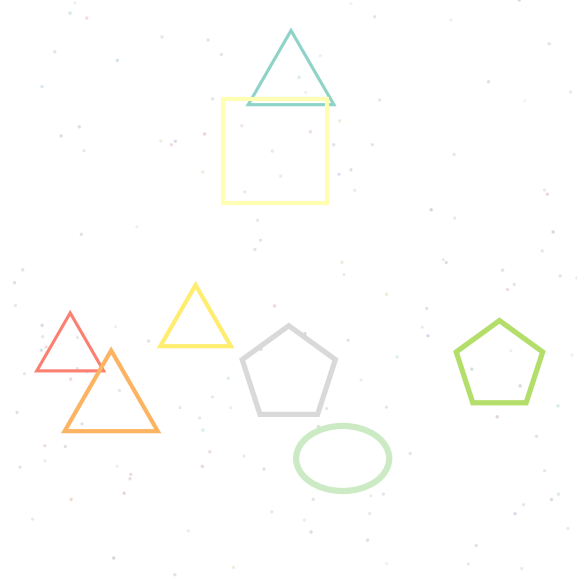[{"shape": "triangle", "thickness": 1.5, "radius": 0.43, "center": [0.504, 0.861]}, {"shape": "square", "thickness": 2, "radius": 0.45, "center": [0.477, 0.738]}, {"shape": "triangle", "thickness": 1.5, "radius": 0.33, "center": [0.122, 0.39]}, {"shape": "triangle", "thickness": 2, "radius": 0.47, "center": [0.192, 0.299]}, {"shape": "pentagon", "thickness": 2.5, "radius": 0.39, "center": [0.865, 0.365]}, {"shape": "pentagon", "thickness": 2.5, "radius": 0.42, "center": [0.5, 0.35]}, {"shape": "oval", "thickness": 3, "radius": 0.4, "center": [0.593, 0.205]}, {"shape": "triangle", "thickness": 2, "radius": 0.35, "center": [0.339, 0.435]}]